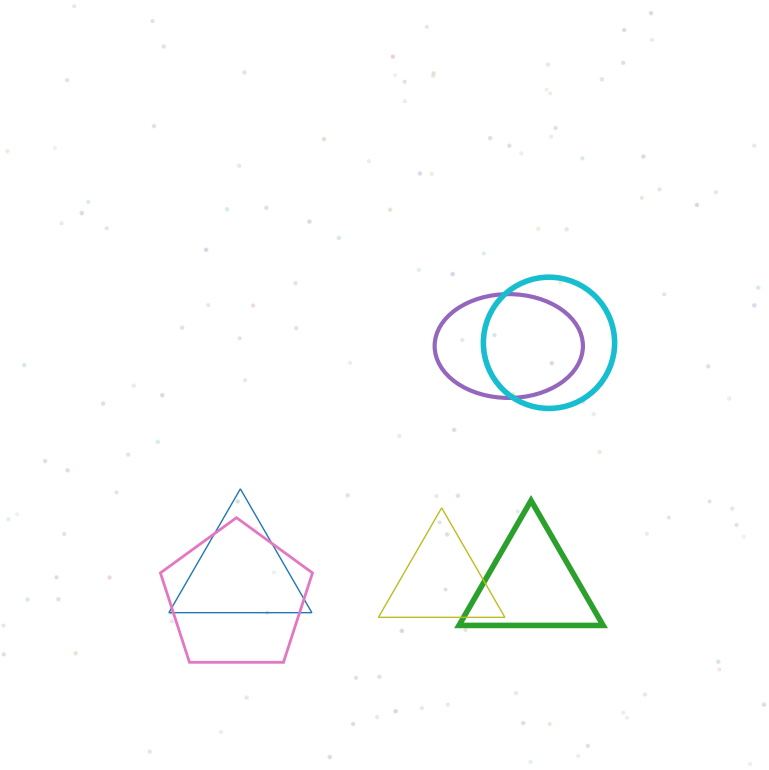[{"shape": "triangle", "thickness": 0.5, "radius": 0.54, "center": [0.312, 0.258]}, {"shape": "triangle", "thickness": 2, "radius": 0.54, "center": [0.69, 0.242]}, {"shape": "oval", "thickness": 1.5, "radius": 0.48, "center": [0.661, 0.551]}, {"shape": "pentagon", "thickness": 1, "radius": 0.52, "center": [0.307, 0.224]}, {"shape": "triangle", "thickness": 0.5, "radius": 0.47, "center": [0.574, 0.246]}, {"shape": "circle", "thickness": 2, "radius": 0.43, "center": [0.713, 0.555]}]